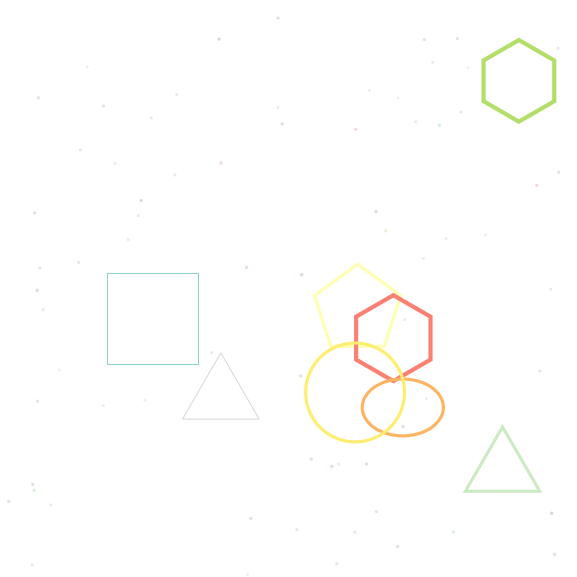[{"shape": "square", "thickness": 0.5, "radius": 0.39, "center": [0.264, 0.448]}, {"shape": "pentagon", "thickness": 1.5, "radius": 0.39, "center": [0.619, 0.463]}, {"shape": "hexagon", "thickness": 2, "radius": 0.37, "center": [0.681, 0.414]}, {"shape": "oval", "thickness": 1.5, "radius": 0.35, "center": [0.698, 0.294]}, {"shape": "hexagon", "thickness": 2, "radius": 0.35, "center": [0.899, 0.859]}, {"shape": "triangle", "thickness": 0.5, "radius": 0.38, "center": [0.382, 0.312]}, {"shape": "triangle", "thickness": 1.5, "radius": 0.37, "center": [0.87, 0.186]}, {"shape": "circle", "thickness": 1.5, "radius": 0.43, "center": [0.615, 0.32]}]